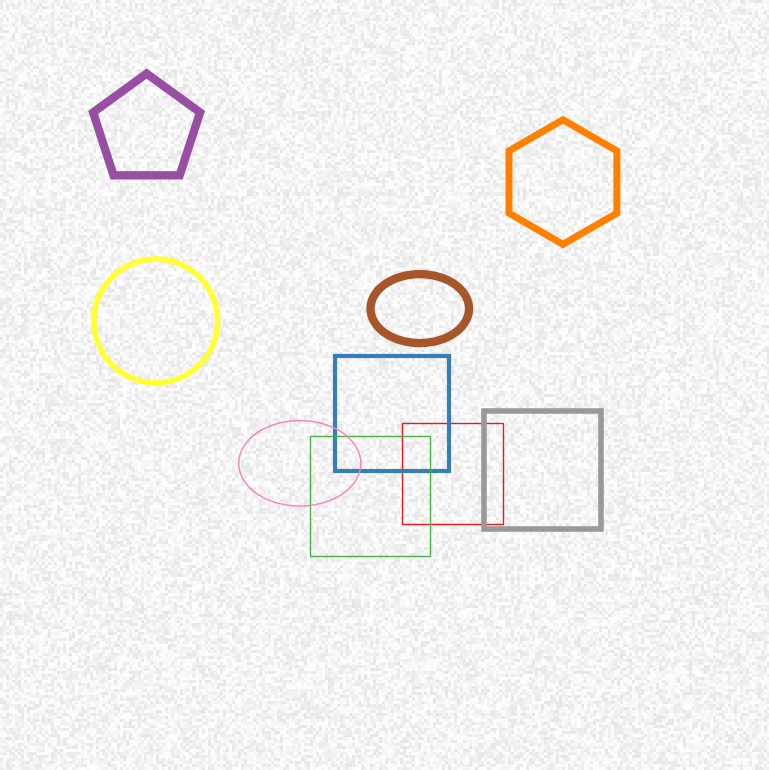[{"shape": "square", "thickness": 0.5, "radius": 0.33, "center": [0.588, 0.385]}, {"shape": "square", "thickness": 1.5, "radius": 0.37, "center": [0.509, 0.463]}, {"shape": "square", "thickness": 0.5, "radius": 0.39, "center": [0.481, 0.356]}, {"shape": "pentagon", "thickness": 3, "radius": 0.37, "center": [0.19, 0.831]}, {"shape": "hexagon", "thickness": 2.5, "radius": 0.4, "center": [0.731, 0.764]}, {"shape": "circle", "thickness": 2, "radius": 0.4, "center": [0.202, 0.583]}, {"shape": "oval", "thickness": 3, "radius": 0.32, "center": [0.545, 0.599]}, {"shape": "oval", "thickness": 0.5, "radius": 0.4, "center": [0.389, 0.398]}, {"shape": "square", "thickness": 2, "radius": 0.38, "center": [0.704, 0.39]}]